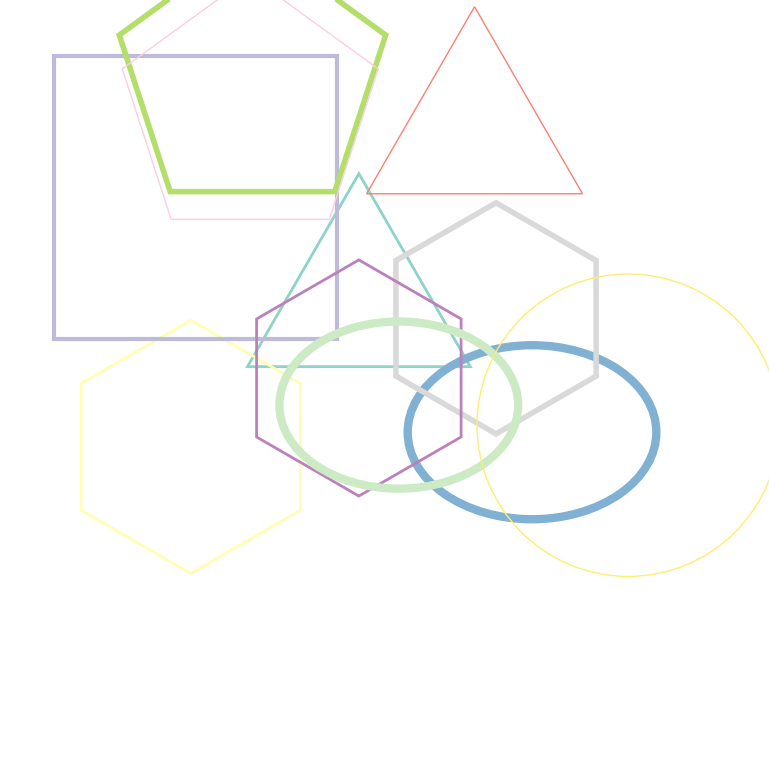[{"shape": "triangle", "thickness": 1, "radius": 0.84, "center": [0.466, 0.607]}, {"shape": "hexagon", "thickness": 1, "radius": 0.82, "center": [0.248, 0.42]}, {"shape": "square", "thickness": 1.5, "radius": 0.92, "center": [0.254, 0.743]}, {"shape": "triangle", "thickness": 0.5, "radius": 0.81, "center": [0.616, 0.829]}, {"shape": "oval", "thickness": 3, "radius": 0.81, "center": [0.691, 0.439]}, {"shape": "pentagon", "thickness": 2, "radius": 0.91, "center": [0.328, 0.898]}, {"shape": "pentagon", "thickness": 0.5, "radius": 0.87, "center": [0.325, 0.857]}, {"shape": "hexagon", "thickness": 2, "radius": 0.75, "center": [0.644, 0.587]}, {"shape": "hexagon", "thickness": 1, "radius": 0.77, "center": [0.466, 0.509]}, {"shape": "oval", "thickness": 3, "radius": 0.78, "center": [0.518, 0.474]}, {"shape": "circle", "thickness": 0.5, "radius": 0.98, "center": [0.816, 0.448]}]